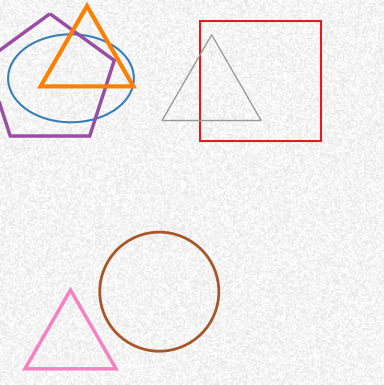[{"shape": "square", "thickness": 1.5, "radius": 0.78, "center": [0.677, 0.79]}, {"shape": "oval", "thickness": 1.5, "radius": 0.82, "center": [0.184, 0.797]}, {"shape": "pentagon", "thickness": 2.5, "radius": 0.88, "center": [0.13, 0.789]}, {"shape": "triangle", "thickness": 3, "radius": 0.7, "center": [0.226, 0.845]}, {"shape": "circle", "thickness": 2, "radius": 0.77, "center": [0.414, 0.242]}, {"shape": "triangle", "thickness": 2.5, "radius": 0.68, "center": [0.183, 0.11]}, {"shape": "triangle", "thickness": 1, "radius": 0.74, "center": [0.55, 0.761]}]